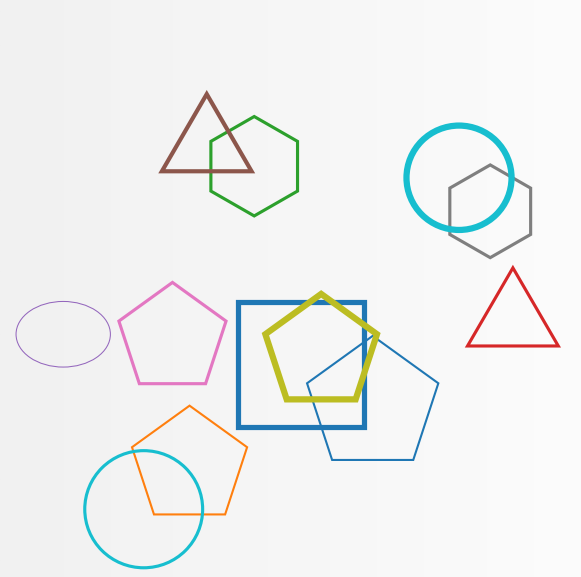[{"shape": "square", "thickness": 2.5, "radius": 0.54, "center": [0.518, 0.368]}, {"shape": "pentagon", "thickness": 1, "radius": 0.59, "center": [0.641, 0.299]}, {"shape": "pentagon", "thickness": 1, "radius": 0.52, "center": [0.326, 0.193]}, {"shape": "hexagon", "thickness": 1.5, "radius": 0.43, "center": [0.437, 0.711]}, {"shape": "triangle", "thickness": 1.5, "radius": 0.45, "center": [0.882, 0.445]}, {"shape": "oval", "thickness": 0.5, "radius": 0.41, "center": [0.109, 0.42]}, {"shape": "triangle", "thickness": 2, "radius": 0.45, "center": [0.356, 0.747]}, {"shape": "pentagon", "thickness": 1.5, "radius": 0.48, "center": [0.297, 0.413]}, {"shape": "hexagon", "thickness": 1.5, "radius": 0.4, "center": [0.843, 0.633]}, {"shape": "pentagon", "thickness": 3, "radius": 0.5, "center": [0.553, 0.389]}, {"shape": "circle", "thickness": 3, "radius": 0.45, "center": [0.79, 0.691]}, {"shape": "circle", "thickness": 1.5, "radius": 0.51, "center": [0.247, 0.117]}]